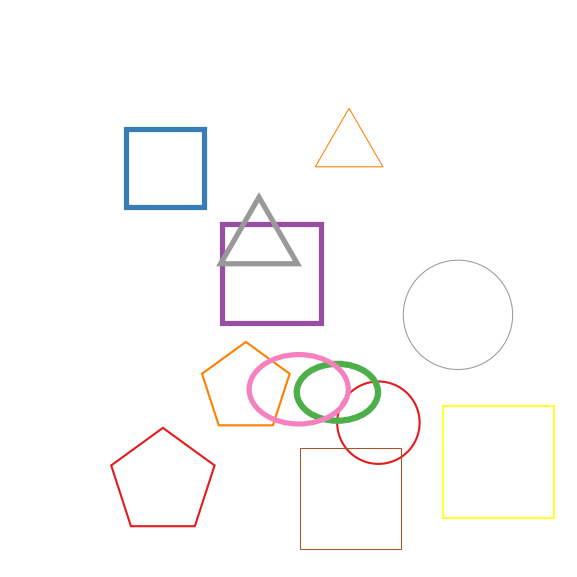[{"shape": "pentagon", "thickness": 1, "radius": 0.47, "center": [0.282, 0.164]}, {"shape": "circle", "thickness": 1, "radius": 0.36, "center": [0.655, 0.267]}, {"shape": "square", "thickness": 2.5, "radius": 0.34, "center": [0.286, 0.708]}, {"shape": "oval", "thickness": 3, "radius": 0.35, "center": [0.584, 0.32]}, {"shape": "square", "thickness": 2.5, "radius": 0.43, "center": [0.47, 0.526]}, {"shape": "triangle", "thickness": 0.5, "radius": 0.34, "center": [0.604, 0.744]}, {"shape": "pentagon", "thickness": 1, "radius": 0.4, "center": [0.426, 0.327]}, {"shape": "square", "thickness": 1, "radius": 0.48, "center": [0.863, 0.199]}, {"shape": "square", "thickness": 0.5, "radius": 0.44, "center": [0.607, 0.136]}, {"shape": "oval", "thickness": 2.5, "radius": 0.43, "center": [0.517, 0.325]}, {"shape": "triangle", "thickness": 2.5, "radius": 0.38, "center": [0.448, 0.581]}, {"shape": "circle", "thickness": 0.5, "radius": 0.47, "center": [0.793, 0.454]}]